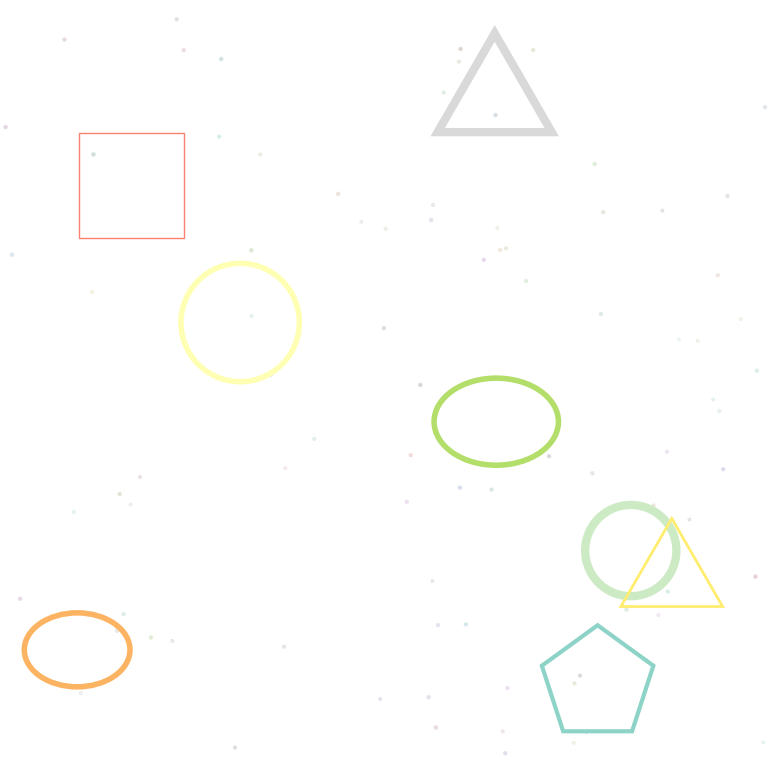[{"shape": "pentagon", "thickness": 1.5, "radius": 0.38, "center": [0.776, 0.112]}, {"shape": "circle", "thickness": 2, "radius": 0.38, "center": [0.312, 0.581]}, {"shape": "square", "thickness": 0.5, "radius": 0.34, "center": [0.17, 0.759]}, {"shape": "oval", "thickness": 2, "radius": 0.34, "center": [0.1, 0.156]}, {"shape": "oval", "thickness": 2, "radius": 0.4, "center": [0.644, 0.452]}, {"shape": "triangle", "thickness": 3, "radius": 0.43, "center": [0.642, 0.871]}, {"shape": "circle", "thickness": 3, "radius": 0.3, "center": [0.819, 0.285]}, {"shape": "triangle", "thickness": 1, "radius": 0.38, "center": [0.872, 0.25]}]